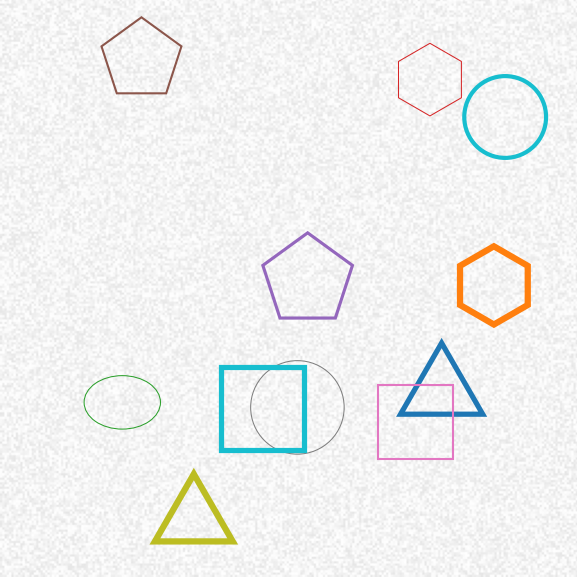[{"shape": "triangle", "thickness": 2.5, "radius": 0.41, "center": [0.765, 0.323]}, {"shape": "hexagon", "thickness": 3, "radius": 0.34, "center": [0.855, 0.505]}, {"shape": "oval", "thickness": 0.5, "radius": 0.33, "center": [0.212, 0.302]}, {"shape": "hexagon", "thickness": 0.5, "radius": 0.31, "center": [0.744, 0.861]}, {"shape": "pentagon", "thickness": 1.5, "radius": 0.41, "center": [0.533, 0.514]}, {"shape": "pentagon", "thickness": 1, "radius": 0.36, "center": [0.245, 0.896]}, {"shape": "square", "thickness": 1, "radius": 0.32, "center": [0.719, 0.268]}, {"shape": "circle", "thickness": 0.5, "radius": 0.4, "center": [0.515, 0.294]}, {"shape": "triangle", "thickness": 3, "radius": 0.39, "center": [0.336, 0.101]}, {"shape": "square", "thickness": 2.5, "radius": 0.36, "center": [0.455, 0.292]}, {"shape": "circle", "thickness": 2, "radius": 0.35, "center": [0.875, 0.797]}]